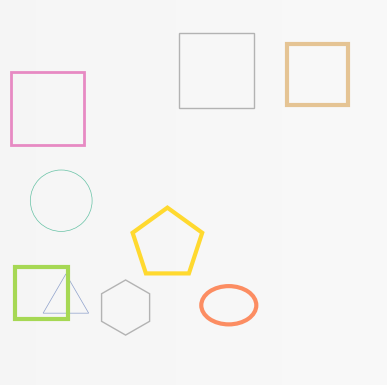[{"shape": "circle", "thickness": 0.5, "radius": 0.4, "center": [0.158, 0.479]}, {"shape": "oval", "thickness": 3, "radius": 0.36, "center": [0.59, 0.207]}, {"shape": "triangle", "thickness": 0.5, "radius": 0.34, "center": [0.17, 0.221]}, {"shape": "square", "thickness": 2, "radius": 0.47, "center": [0.122, 0.718]}, {"shape": "square", "thickness": 3, "radius": 0.34, "center": [0.107, 0.239]}, {"shape": "pentagon", "thickness": 3, "radius": 0.47, "center": [0.432, 0.366]}, {"shape": "square", "thickness": 3, "radius": 0.39, "center": [0.818, 0.806]}, {"shape": "square", "thickness": 1, "radius": 0.48, "center": [0.56, 0.817]}, {"shape": "hexagon", "thickness": 1, "radius": 0.36, "center": [0.324, 0.201]}]